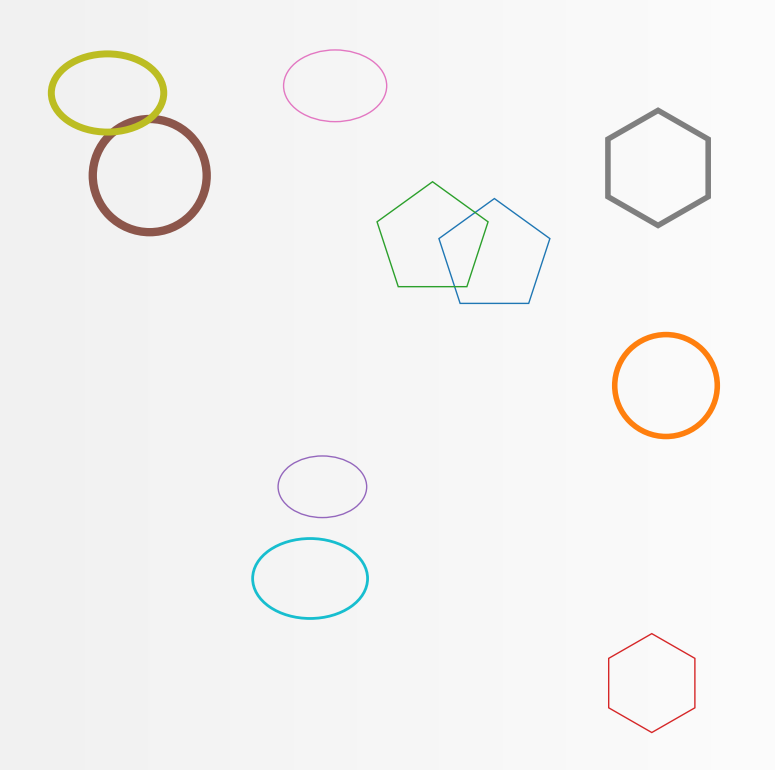[{"shape": "pentagon", "thickness": 0.5, "radius": 0.38, "center": [0.638, 0.667]}, {"shape": "circle", "thickness": 2, "radius": 0.33, "center": [0.859, 0.499]}, {"shape": "pentagon", "thickness": 0.5, "radius": 0.38, "center": [0.558, 0.689]}, {"shape": "hexagon", "thickness": 0.5, "radius": 0.32, "center": [0.841, 0.113]}, {"shape": "oval", "thickness": 0.5, "radius": 0.29, "center": [0.416, 0.368]}, {"shape": "circle", "thickness": 3, "radius": 0.37, "center": [0.193, 0.772]}, {"shape": "oval", "thickness": 0.5, "radius": 0.33, "center": [0.432, 0.889]}, {"shape": "hexagon", "thickness": 2, "radius": 0.37, "center": [0.849, 0.782]}, {"shape": "oval", "thickness": 2.5, "radius": 0.36, "center": [0.139, 0.879]}, {"shape": "oval", "thickness": 1, "radius": 0.37, "center": [0.4, 0.249]}]